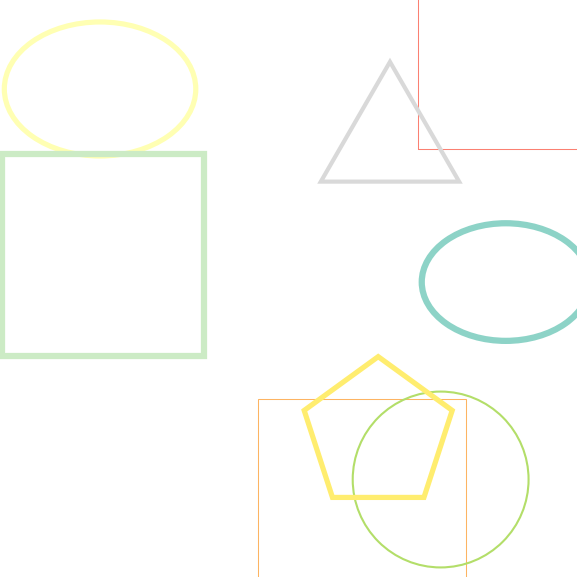[{"shape": "oval", "thickness": 3, "radius": 0.73, "center": [0.876, 0.511]}, {"shape": "oval", "thickness": 2.5, "radius": 0.83, "center": [0.173, 0.845]}, {"shape": "square", "thickness": 0.5, "radius": 0.71, "center": [0.864, 0.881]}, {"shape": "square", "thickness": 0.5, "radius": 0.9, "center": [0.627, 0.127]}, {"shape": "circle", "thickness": 1, "radius": 0.76, "center": [0.763, 0.169]}, {"shape": "triangle", "thickness": 2, "radius": 0.69, "center": [0.675, 0.754]}, {"shape": "square", "thickness": 3, "radius": 0.87, "center": [0.177, 0.557]}, {"shape": "pentagon", "thickness": 2.5, "radius": 0.67, "center": [0.655, 0.247]}]